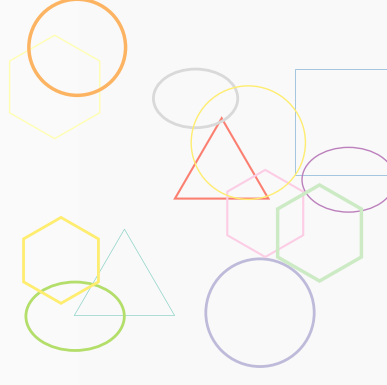[{"shape": "triangle", "thickness": 0.5, "radius": 0.75, "center": [0.321, 0.255]}, {"shape": "hexagon", "thickness": 1, "radius": 0.67, "center": [0.141, 0.774]}, {"shape": "circle", "thickness": 2, "radius": 0.7, "center": [0.671, 0.188]}, {"shape": "triangle", "thickness": 1.5, "radius": 0.7, "center": [0.572, 0.554]}, {"shape": "square", "thickness": 0.5, "radius": 0.69, "center": [0.898, 0.684]}, {"shape": "circle", "thickness": 2.5, "radius": 0.62, "center": [0.199, 0.877]}, {"shape": "oval", "thickness": 2, "radius": 0.63, "center": [0.194, 0.179]}, {"shape": "hexagon", "thickness": 1.5, "radius": 0.57, "center": [0.685, 0.446]}, {"shape": "oval", "thickness": 2, "radius": 0.54, "center": [0.505, 0.744]}, {"shape": "oval", "thickness": 1, "radius": 0.6, "center": [0.899, 0.533]}, {"shape": "hexagon", "thickness": 2.5, "radius": 0.62, "center": [0.825, 0.395]}, {"shape": "circle", "thickness": 1, "radius": 0.74, "center": [0.641, 0.63]}, {"shape": "hexagon", "thickness": 2, "radius": 0.56, "center": [0.157, 0.324]}]